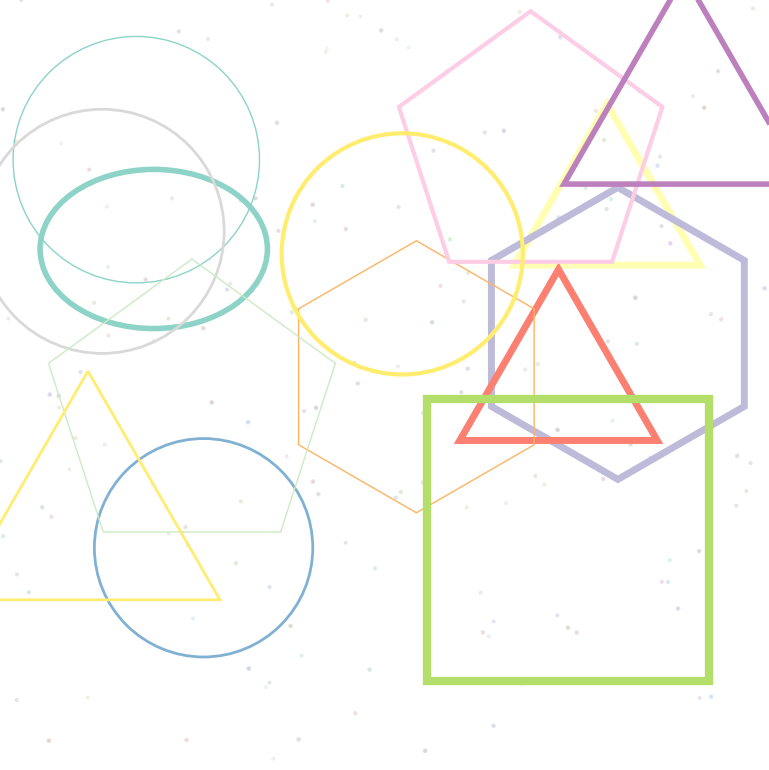[{"shape": "oval", "thickness": 2, "radius": 0.74, "center": [0.2, 0.677]}, {"shape": "circle", "thickness": 0.5, "radius": 0.8, "center": [0.177, 0.793]}, {"shape": "triangle", "thickness": 2.5, "radius": 0.7, "center": [0.789, 0.725]}, {"shape": "hexagon", "thickness": 2.5, "radius": 0.95, "center": [0.802, 0.567]}, {"shape": "triangle", "thickness": 2.5, "radius": 0.74, "center": [0.725, 0.502]}, {"shape": "circle", "thickness": 1, "radius": 0.71, "center": [0.264, 0.289]}, {"shape": "hexagon", "thickness": 0.5, "radius": 0.88, "center": [0.541, 0.511]}, {"shape": "square", "thickness": 3, "radius": 0.92, "center": [0.738, 0.298]}, {"shape": "pentagon", "thickness": 1.5, "radius": 0.9, "center": [0.689, 0.806]}, {"shape": "circle", "thickness": 1, "radius": 0.79, "center": [0.133, 0.7]}, {"shape": "triangle", "thickness": 2, "radius": 0.9, "center": [0.889, 0.851]}, {"shape": "pentagon", "thickness": 0.5, "radius": 0.98, "center": [0.249, 0.468]}, {"shape": "triangle", "thickness": 1, "radius": 0.99, "center": [0.114, 0.32]}, {"shape": "circle", "thickness": 1.5, "radius": 0.78, "center": [0.522, 0.67]}]